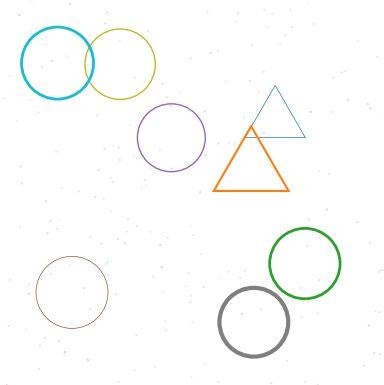[{"shape": "triangle", "thickness": 0.5, "radius": 0.45, "center": [0.715, 0.688]}, {"shape": "triangle", "thickness": 1.5, "radius": 0.56, "center": [0.652, 0.56]}, {"shape": "circle", "thickness": 2, "radius": 0.46, "center": [0.792, 0.315]}, {"shape": "circle", "thickness": 1, "radius": 0.44, "center": [0.445, 0.642]}, {"shape": "circle", "thickness": 0.5, "radius": 0.47, "center": [0.187, 0.241]}, {"shape": "circle", "thickness": 3, "radius": 0.45, "center": [0.659, 0.163]}, {"shape": "circle", "thickness": 1, "radius": 0.46, "center": [0.312, 0.833]}, {"shape": "circle", "thickness": 2, "radius": 0.47, "center": [0.149, 0.836]}]